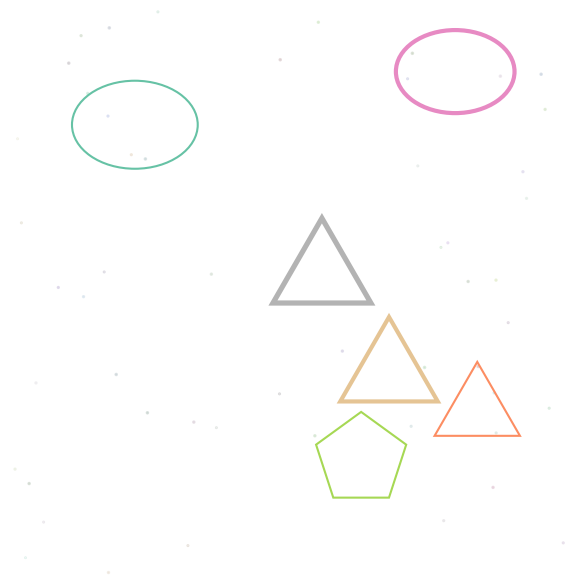[{"shape": "oval", "thickness": 1, "radius": 0.54, "center": [0.234, 0.783]}, {"shape": "triangle", "thickness": 1, "radius": 0.43, "center": [0.826, 0.287]}, {"shape": "oval", "thickness": 2, "radius": 0.51, "center": [0.788, 0.875]}, {"shape": "pentagon", "thickness": 1, "radius": 0.41, "center": [0.625, 0.204]}, {"shape": "triangle", "thickness": 2, "radius": 0.49, "center": [0.674, 0.353]}, {"shape": "triangle", "thickness": 2.5, "radius": 0.49, "center": [0.557, 0.523]}]